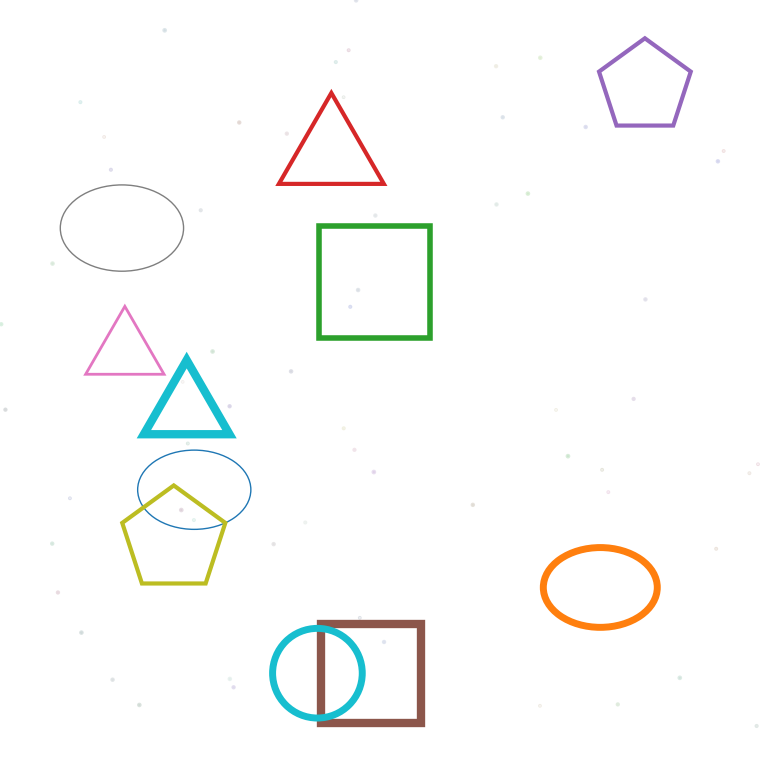[{"shape": "oval", "thickness": 0.5, "radius": 0.37, "center": [0.252, 0.364]}, {"shape": "oval", "thickness": 2.5, "radius": 0.37, "center": [0.78, 0.237]}, {"shape": "square", "thickness": 2, "radius": 0.36, "center": [0.486, 0.634]}, {"shape": "triangle", "thickness": 1.5, "radius": 0.39, "center": [0.43, 0.801]}, {"shape": "pentagon", "thickness": 1.5, "radius": 0.31, "center": [0.838, 0.888]}, {"shape": "square", "thickness": 3, "radius": 0.32, "center": [0.482, 0.125]}, {"shape": "triangle", "thickness": 1, "radius": 0.29, "center": [0.162, 0.543]}, {"shape": "oval", "thickness": 0.5, "radius": 0.4, "center": [0.158, 0.704]}, {"shape": "pentagon", "thickness": 1.5, "radius": 0.35, "center": [0.226, 0.299]}, {"shape": "triangle", "thickness": 3, "radius": 0.32, "center": [0.242, 0.468]}, {"shape": "circle", "thickness": 2.5, "radius": 0.29, "center": [0.412, 0.126]}]